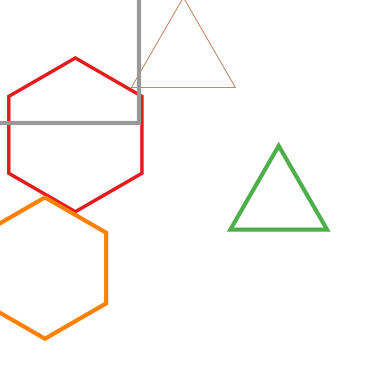[{"shape": "hexagon", "thickness": 2.5, "radius": 1.0, "center": [0.196, 0.65]}, {"shape": "triangle", "thickness": 3, "radius": 0.73, "center": [0.724, 0.476]}, {"shape": "hexagon", "thickness": 3, "radius": 0.92, "center": [0.117, 0.304]}, {"shape": "triangle", "thickness": 0.5, "radius": 0.78, "center": [0.476, 0.851]}, {"shape": "square", "thickness": 3, "radius": 0.92, "center": [0.176, 0.863]}]